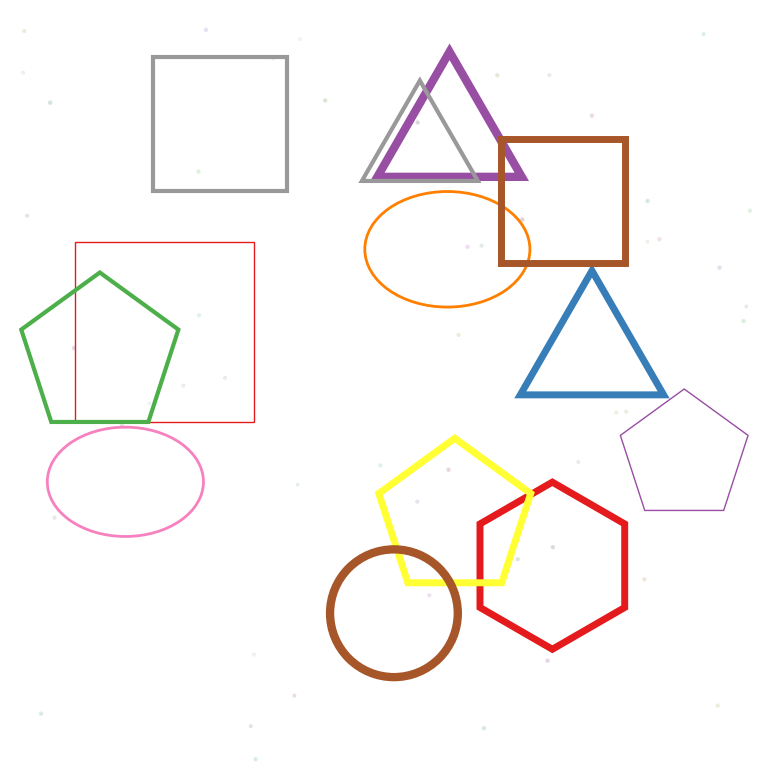[{"shape": "hexagon", "thickness": 2.5, "radius": 0.54, "center": [0.717, 0.265]}, {"shape": "square", "thickness": 0.5, "radius": 0.58, "center": [0.213, 0.569]}, {"shape": "triangle", "thickness": 2.5, "radius": 0.54, "center": [0.769, 0.541]}, {"shape": "pentagon", "thickness": 1.5, "radius": 0.54, "center": [0.13, 0.539]}, {"shape": "triangle", "thickness": 3, "radius": 0.54, "center": [0.584, 0.824]}, {"shape": "pentagon", "thickness": 0.5, "radius": 0.44, "center": [0.889, 0.408]}, {"shape": "oval", "thickness": 1, "radius": 0.54, "center": [0.581, 0.676]}, {"shape": "pentagon", "thickness": 2.5, "radius": 0.52, "center": [0.591, 0.327]}, {"shape": "square", "thickness": 2.5, "radius": 0.4, "center": [0.731, 0.739]}, {"shape": "circle", "thickness": 3, "radius": 0.41, "center": [0.512, 0.204]}, {"shape": "oval", "thickness": 1, "radius": 0.51, "center": [0.163, 0.374]}, {"shape": "triangle", "thickness": 1.5, "radius": 0.43, "center": [0.545, 0.808]}, {"shape": "square", "thickness": 1.5, "radius": 0.43, "center": [0.286, 0.839]}]